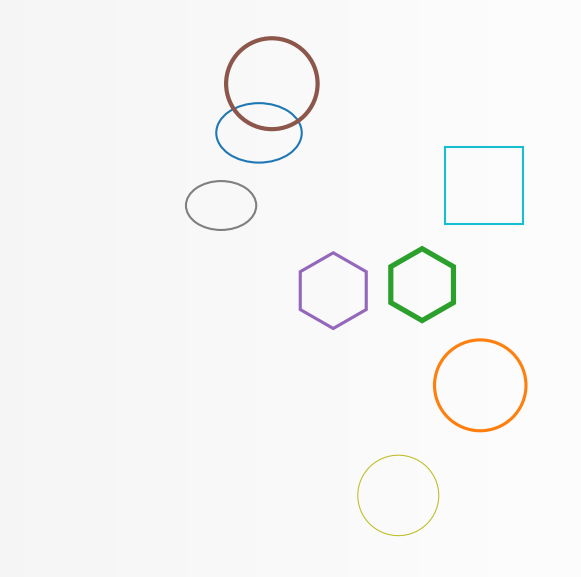[{"shape": "oval", "thickness": 1, "radius": 0.37, "center": [0.446, 0.769]}, {"shape": "circle", "thickness": 1.5, "radius": 0.39, "center": [0.826, 0.332]}, {"shape": "hexagon", "thickness": 2.5, "radius": 0.31, "center": [0.726, 0.506]}, {"shape": "hexagon", "thickness": 1.5, "radius": 0.33, "center": [0.573, 0.496]}, {"shape": "circle", "thickness": 2, "radius": 0.39, "center": [0.468, 0.854]}, {"shape": "oval", "thickness": 1, "radius": 0.3, "center": [0.38, 0.643]}, {"shape": "circle", "thickness": 0.5, "radius": 0.35, "center": [0.685, 0.141]}, {"shape": "square", "thickness": 1, "radius": 0.33, "center": [0.833, 0.679]}]